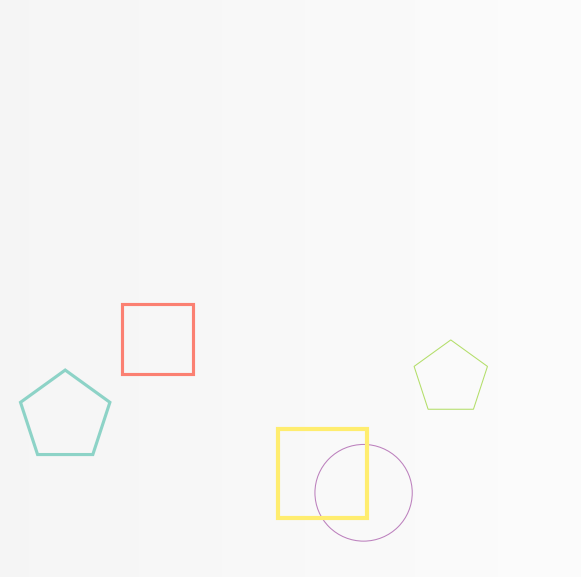[{"shape": "pentagon", "thickness": 1.5, "radius": 0.4, "center": [0.112, 0.277]}, {"shape": "square", "thickness": 1.5, "radius": 0.3, "center": [0.271, 0.413]}, {"shape": "pentagon", "thickness": 0.5, "radius": 0.33, "center": [0.776, 0.344]}, {"shape": "circle", "thickness": 0.5, "radius": 0.42, "center": [0.626, 0.146]}, {"shape": "square", "thickness": 2, "radius": 0.38, "center": [0.554, 0.179]}]